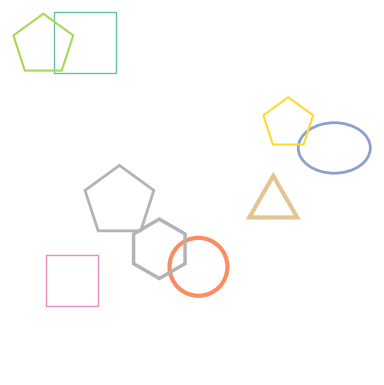[{"shape": "square", "thickness": 1, "radius": 0.4, "center": [0.22, 0.889]}, {"shape": "circle", "thickness": 3, "radius": 0.38, "center": [0.515, 0.307]}, {"shape": "oval", "thickness": 2, "radius": 0.47, "center": [0.868, 0.616]}, {"shape": "square", "thickness": 1, "radius": 0.33, "center": [0.187, 0.271]}, {"shape": "pentagon", "thickness": 1.5, "radius": 0.41, "center": [0.112, 0.883]}, {"shape": "pentagon", "thickness": 1.5, "radius": 0.34, "center": [0.749, 0.68]}, {"shape": "triangle", "thickness": 3, "radius": 0.36, "center": [0.71, 0.471]}, {"shape": "pentagon", "thickness": 2, "radius": 0.47, "center": [0.31, 0.476]}, {"shape": "hexagon", "thickness": 2.5, "radius": 0.39, "center": [0.414, 0.354]}]